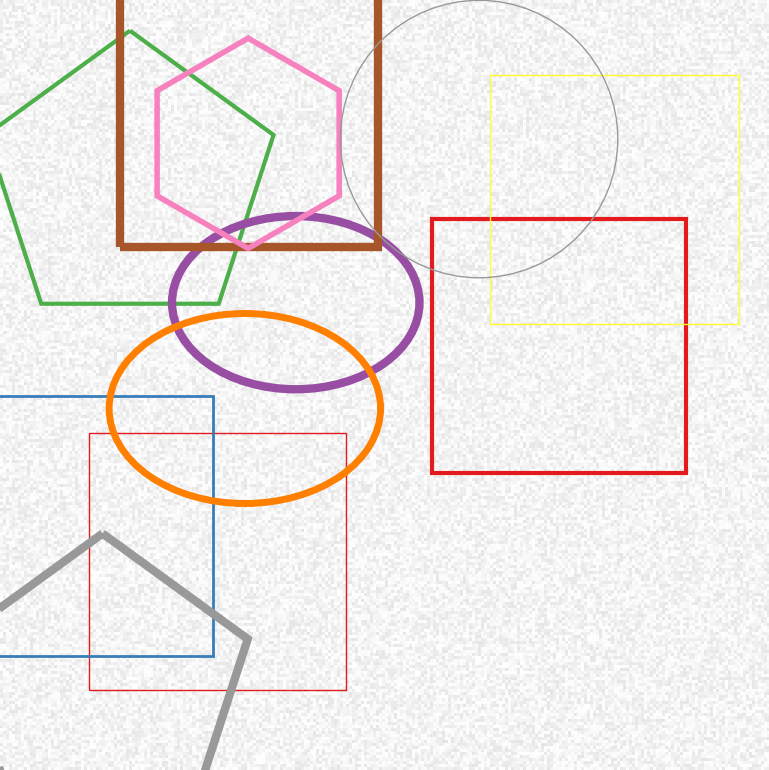[{"shape": "square", "thickness": 1.5, "radius": 0.83, "center": [0.726, 0.55]}, {"shape": "square", "thickness": 0.5, "radius": 0.83, "center": [0.283, 0.271]}, {"shape": "square", "thickness": 1, "radius": 0.84, "center": [0.108, 0.317]}, {"shape": "pentagon", "thickness": 1.5, "radius": 0.98, "center": [0.169, 0.764]}, {"shape": "oval", "thickness": 3, "radius": 0.8, "center": [0.384, 0.607]}, {"shape": "oval", "thickness": 2.5, "radius": 0.88, "center": [0.318, 0.469]}, {"shape": "square", "thickness": 0.5, "radius": 0.81, "center": [0.798, 0.741]}, {"shape": "square", "thickness": 3, "radius": 0.84, "center": [0.323, 0.847]}, {"shape": "hexagon", "thickness": 2, "radius": 0.68, "center": [0.322, 0.814]}, {"shape": "pentagon", "thickness": 3, "radius": 0.99, "center": [0.133, 0.109]}, {"shape": "circle", "thickness": 0.5, "radius": 0.9, "center": [0.622, 0.819]}]